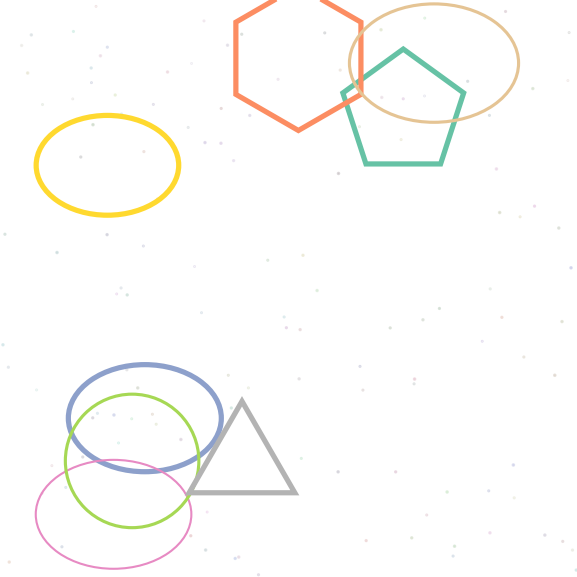[{"shape": "pentagon", "thickness": 2.5, "radius": 0.55, "center": [0.698, 0.804]}, {"shape": "hexagon", "thickness": 2.5, "radius": 0.63, "center": [0.517, 0.898]}, {"shape": "oval", "thickness": 2.5, "radius": 0.66, "center": [0.251, 0.275]}, {"shape": "oval", "thickness": 1, "radius": 0.67, "center": [0.197, 0.109]}, {"shape": "circle", "thickness": 1.5, "radius": 0.58, "center": [0.229, 0.201]}, {"shape": "oval", "thickness": 2.5, "radius": 0.62, "center": [0.186, 0.713]}, {"shape": "oval", "thickness": 1.5, "radius": 0.73, "center": [0.752, 0.89]}, {"shape": "triangle", "thickness": 2.5, "radius": 0.53, "center": [0.419, 0.199]}]